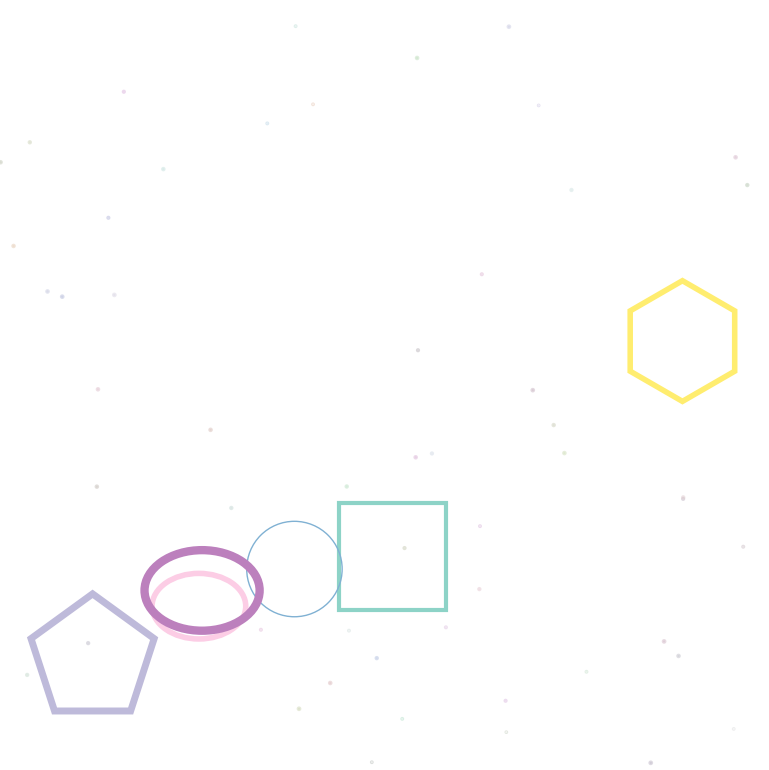[{"shape": "square", "thickness": 1.5, "radius": 0.35, "center": [0.51, 0.277]}, {"shape": "pentagon", "thickness": 2.5, "radius": 0.42, "center": [0.12, 0.145]}, {"shape": "circle", "thickness": 0.5, "radius": 0.31, "center": [0.382, 0.261]}, {"shape": "oval", "thickness": 2, "radius": 0.3, "center": [0.258, 0.213]}, {"shape": "oval", "thickness": 3, "radius": 0.37, "center": [0.262, 0.233]}, {"shape": "hexagon", "thickness": 2, "radius": 0.39, "center": [0.886, 0.557]}]